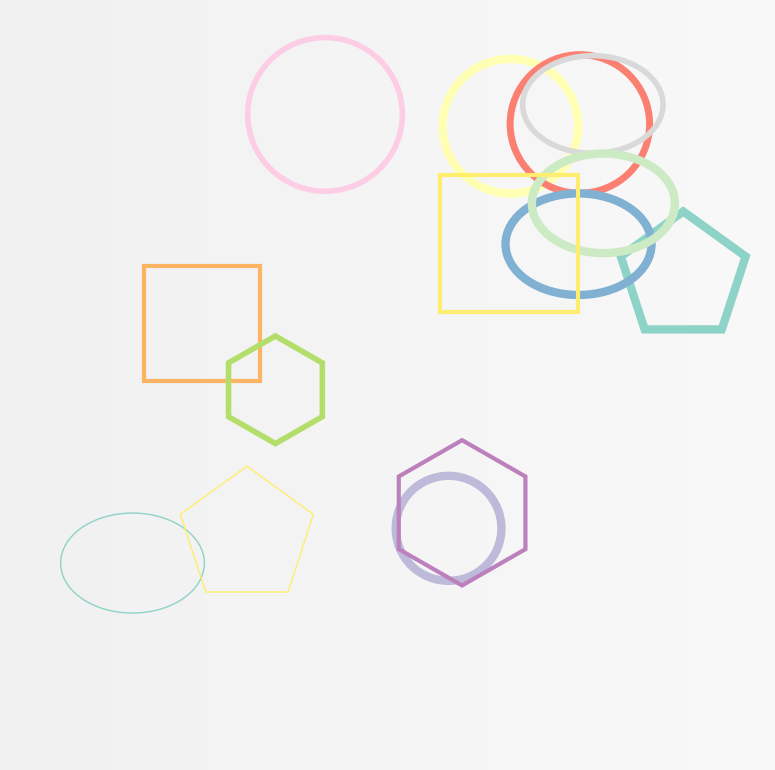[{"shape": "pentagon", "thickness": 3, "radius": 0.42, "center": [0.882, 0.641]}, {"shape": "oval", "thickness": 0.5, "radius": 0.46, "center": [0.171, 0.269]}, {"shape": "circle", "thickness": 3, "radius": 0.44, "center": [0.659, 0.836]}, {"shape": "circle", "thickness": 3, "radius": 0.34, "center": [0.579, 0.314]}, {"shape": "circle", "thickness": 2.5, "radius": 0.45, "center": [0.748, 0.839]}, {"shape": "oval", "thickness": 3, "radius": 0.47, "center": [0.746, 0.683]}, {"shape": "square", "thickness": 1.5, "radius": 0.37, "center": [0.261, 0.58]}, {"shape": "hexagon", "thickness": 2, "radius": 0.35, "center": [0.355, 0.494]}, {"shape": "circle", "thickness": 2, "radius": 0.5, "center": [0.419, 0.851]}, {"shape": "oval", "thickness": 2, "radius": 0.45, "center": [0.765, 0.864]}, {"shape": "hexagon", "thickness": 1.5, "radius": 0.47, "center": [0.596, 0.334]}, {"shape": "oval", "thickness": 3, "radius": 0.46, "center": [0.779, 0.736]}, {"shape": "square", "thickness": 1.5, "radius": 0.45, "center": [0.656, 0.683]}, {"shape": "pentagon", "thickness": 0.5, "radius": 0.45, "center": [0.319, 0.304]}]